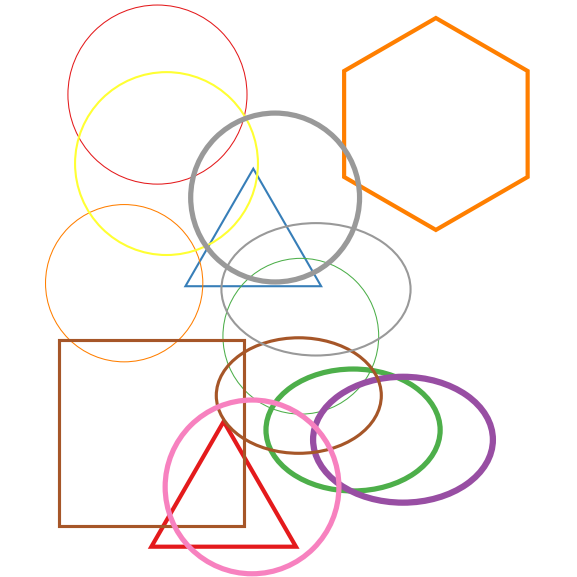[{"shape": "triangle", "thickness": 2, "radius": 0.72, "center": [0.387, 0.125]}, {"shape": "circle", "thickness": 0.5, "radius": 0.78, "center": [0.273, 0.835]}, {"shape": "triangle", "thickness": 1, "radius": 0.68, "center": [0.439, 0.571]}, {"shape": "circle", "thickness": 0.5, "radius": 0.67, "center": [0.521, 0.417]}, {"shape": "oval", "thickness": 2.5, "radius": 0.75, "center": [0.611, 0.255]}, {"shape": "oval", "thickness": 3, "radius": 0.78, "center": [0.698, 0.238]}, {"shape": "hexagon", "thickness": 2, "radius": 0.92, "center": [0.755, 0.784]}, {"shape": "circle", "thickness": 0.5, "radius": 0.68, "center": [0.215, 0.509]}, {"shape": "circle", "thickness": 1, "radius": 0.79, "center": [0.288, 0.716]}, {"shape": "oval", "thickness": 1.5, "radius": 0.71, "center": [0.517, 0.314]}, {"shape": "square", "thickness": 1.5, "radius": 0.8, "center": [0.262, 0.249]}, {"shape": "circle", "thickness": 2.5, "radius": 0.75, "center": [0.436, 0.156]}, {"shape": "oval", "thickness": 1, "radius": 0.82, "center": [0.547, 0.498]}, {"shape": "circle", "thickness": 2.5, "radius": 0.73, "center": [0.476, 0.657]}]